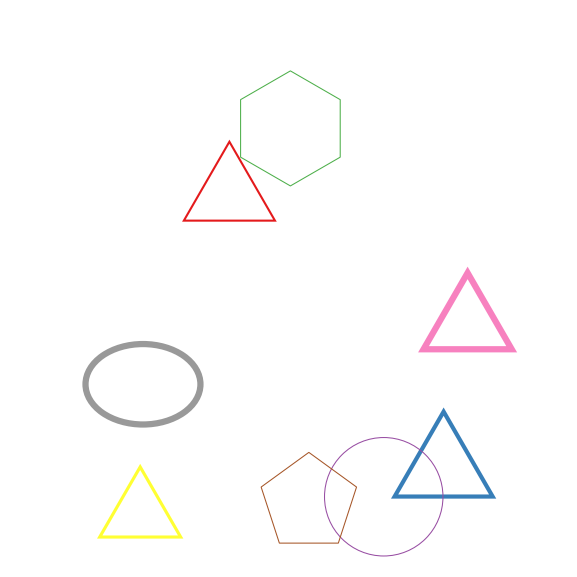[{"shape": "triangle", "thickness": 1, "radius": 0.46, "center": [0.397, 0.663]}, {"shape": "triangle", "thickness": 2, "radius": 0.49, "center": [0.768, 0.188]}, {"shape": "hexagon", "thickness": 0.5, "radius": 0.5, "center": [0.503, 0.777]}, {"shape": "circle", "thickness": 0.5, "radius": 0.51, "center": [0.664, 0.139]}, {"shape": "triangle", "thickness": 1.5, "radius": 0.4, "center": [0.243, 0.11]}, {"shape": "pentagon", "thickness": 0.5, "radius": 0.43, "center": [0.535, 0.129]}, {"shape": "triangle", "thickness": 3, "radius": 0.44, "center": [0.81, 0.438]}, {"shape": "oval", "thickness": 3, "radius": 0.5, "center": [0.248, 0.334]}]